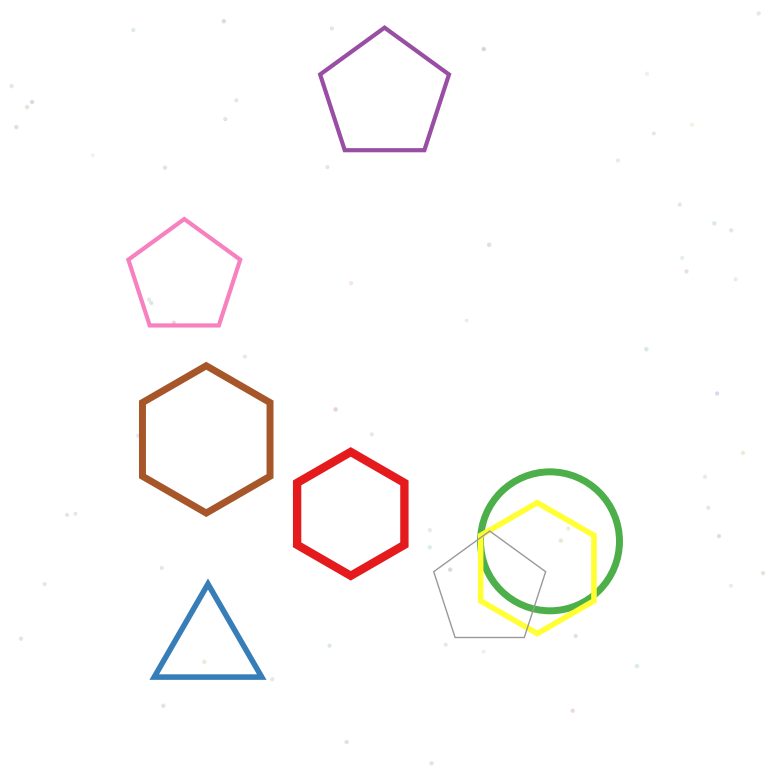[{"shape": "hexagon", "thickness": 3, "radius": 0.4, "center": [0.456, 0.333]}, {"shape": "triangle", "thickness": 2, "radius": 0.4, "center": [0.27, 0.161]}, {"shape": "circle", "thickness": 2.5, "radius": 0.45, "center": [0.714, 0.297]}, {"shape": "pentagon", "thickness": 1.5, "radius": 0.44, "center": [0.499, 0.876]}, {"shape": "hexagon", "thickness": 2, "radius": 0.42, "center": [0.698, 0.262]}, {"shape": "hexagon", "thickness": 2.5, "radius": 0.48, "center": [0.268, 0.429]}, {"shape": "pentagon", "thickness": 1.5, "radius": 0.38, "center": [0.239, 0.639]}, {"shape": "pentagon", "thickness": 0.5, "radius": 0.38, "center": [0.636, 0.234]}]